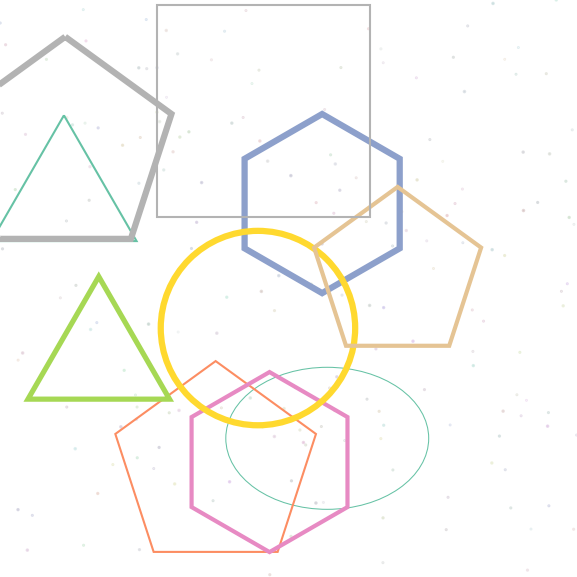[{"shape": "triangle", "thickness": 1, "radius": 0.73, "center": [0.111, 0.654]}, {"shape": "oval", "thickness": 0.5, "radius": 0.88, "center": [0.567, 0.24]}, {"shape": "pentagon", "thickness": 1, "radius": 0.91, "center": [0.373, 0.191]}, {"shape": "hexagon", "thickness": 3, "radius": 0.78, "center": [0.558, 0.647]}, {"shape": "hexagon", "thickness": 2, "radius": 0.78, "center": [0.467, 0.199]}, {"shape": "triangle", "thickness": 2.5, "radius": 0.71, "center": [0.171, 0.379]}, {"shape": "circle", "thickness": 3, "radius": 0.84, "center": [0.447, 0.431]}, {"shape": "pentagon", "thickness": 2, "radius": 0.76, "center": [0.689, 0.523]}, {"shape": "square", "thickness": 1, "radius": 0.92, "center": [0.456, 0.808]}, {"shape": "pentagon", "thickness": 3, "radius": 0.97, "center": [0.113, 0.742]}]